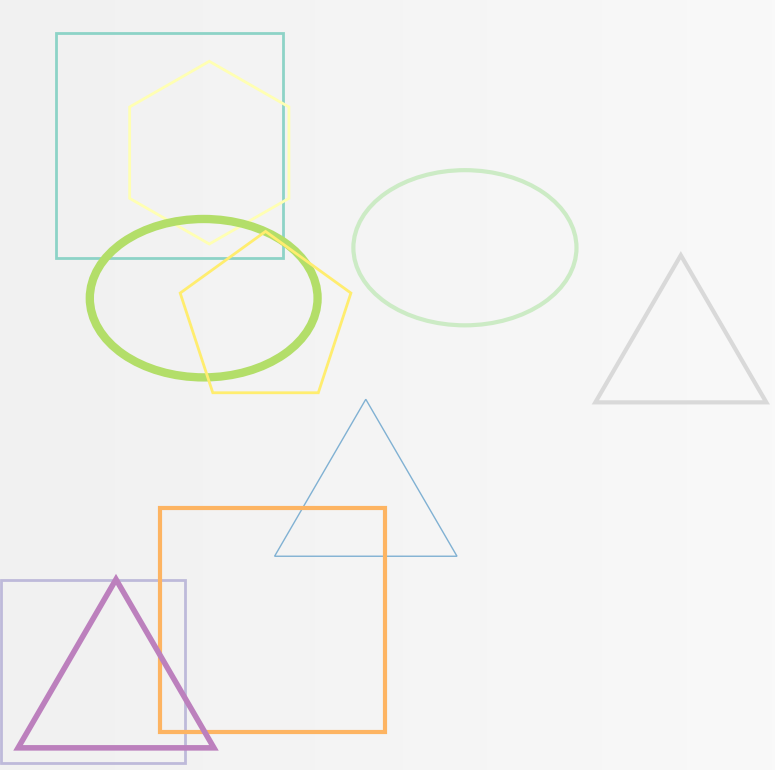[{"shape": "square", "thickness": 1, "radius": 0.73, "center": [0.219, 0.811]}, {"shape": "hexagon", "thickness": 1, "radius": 0.59, "center": [0.27, 0.802]}, {"shape": "square", "thickness": 1, "radius": 0.59, "center": [0.119, 0.128]}, {"shape": "triangle", "thickness": 0.5, "radius": 0.68, "center": [0.472, 0.346]}, {"shape": "square", "thickness": 1.5, "radius": 0.73, "center": [0.351, 0.195]}, {"shape": "oval", "thickness": 3, "radius": 0.73, "center": [0.263, 0.613]}, {"shape": "triangle", "thickness": 1.5, "radius": 0.64, "center": [0.878, 0.541]}, {"shape": "triangle", "thickness": 2, "radius": 0.73, "center": [0.15, 0.102]}, {"shape": "oval", "thickness": 1.5, "radius": 0.72, "center": [0.6, 0.678]}, {"shape": "pentagon", "thickness": 1, "radius": 0.58, "center": [0.343, 0.584]}]